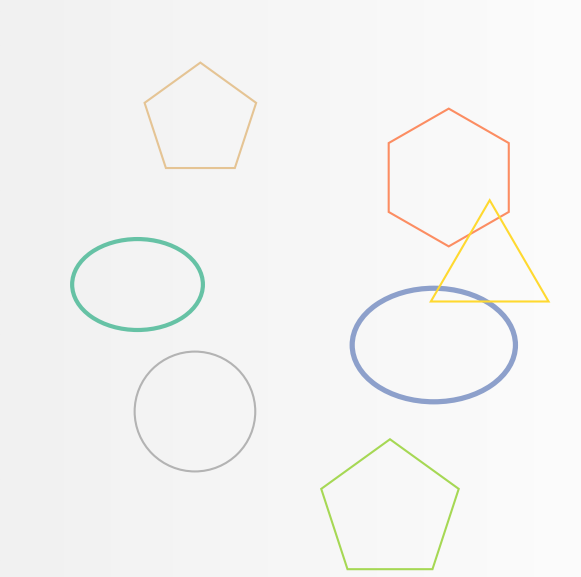[{"shape": "oval", "thickness": 2, "radius": 0.56, "center": [0.237, 0.506]}, {"shape": "hexagon", "thickness": 1, "radius": 0.6, "center": [0.772, 0.692]}, {"shape": "oval", "thickness": 2.5, "radius": 0.7, "center": [0.746, 0.402]}, {"shape": "pentagon", "thickness": 1, "radius": 0.62, "center": [0.671, 0.114]}, {"shape": "triangle", "thickness": 1, "radius": 0.58, "center": [0.842, 0.536]}, {"shape": "pentagon", "thickness": 1, "radius": 0.5, "center": [0.345, 0.79]}, {"shape": "circle", "thickness": 1, "radius": 0.52, "center": [0.335, 0.287]}]